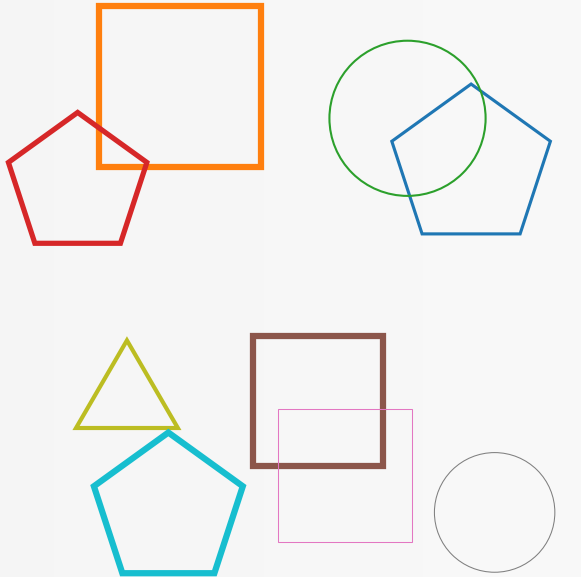[{"shape": "pentagon", "thickness": 1.5, "radius": 0.72, "center": [0.811, 0.71]}, {"shape": "square", "thickness": 3, "radius": 0.7, "center": [0.309, 0.849]}, {"shape": "circle", "thickness": 1, "radius": 0.67, "center": [0.701, 0.794]}, {"shape": "pentagon", "thickness": 2.5, "radius": 0.63, "center": [0.134, 0.679]}, {"shape": "square", "thickness": 3, "radius": 0.56, "center": [0.547, 0.304]}, {"shape": "square", "thickness": 0.5, "radius": 0.58, "center": [0.594, 0.177]}, {"shape": "circle", "thickness": 0.5, "radius": 0.52, "center": [0.851, 0.112]}, {"shape": "triangle", "thickness": 2, "radius": 0.51, "center": [0.218, 0.309]}, {"shape": "pentagon", "thickness": 3, "radius": 0.67, "center": [0.29, 0.116]}]